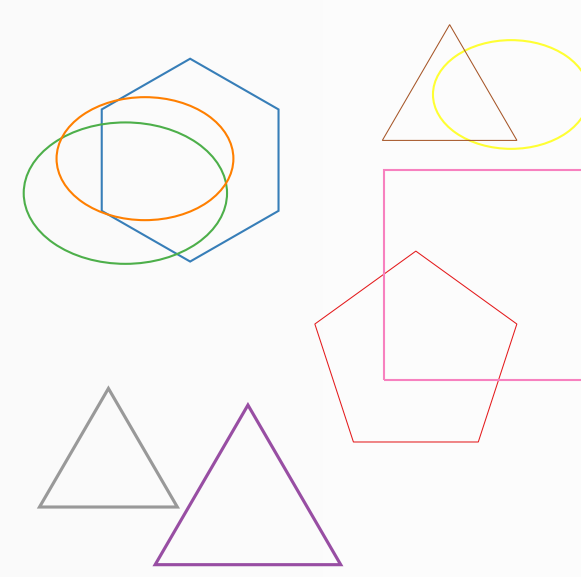[{"shape": "pentagon", "thickness": 0.5, "radius": 0.91, "center": [0.715, 0.382]}, {"shape": "hexagon", "thickness": 1, "radius": 0.88, "center": [0.327, 0.722]}, {"shape": "oval", "thickness": 1, "radius": 0.87, "center": [0.216, 0.665]}, {"shape": "triangle", "thickness": 1.5, "radius": 0.92, "center": [0.427, 0.113]}, {"shape": "oval", "thickness": 1, "radius": 0.76, "center": [0.249, 0.724]}, {"shape": "oval", "thickness": 1, "radius": 0.67, "center": [0.879, 0.836]}, {"shape": "triangle", "thickness": 0.5, "radius": 0.67, "center": [0.774, 0.823]}, {"shape": "square", "thickness": 1, "radius": 0.91, "center": [0.843, 0.523]}, {"shape": "triangle", "thickness": 1.5, "radius": 0.68, "center": [0.187, 0.19]}]